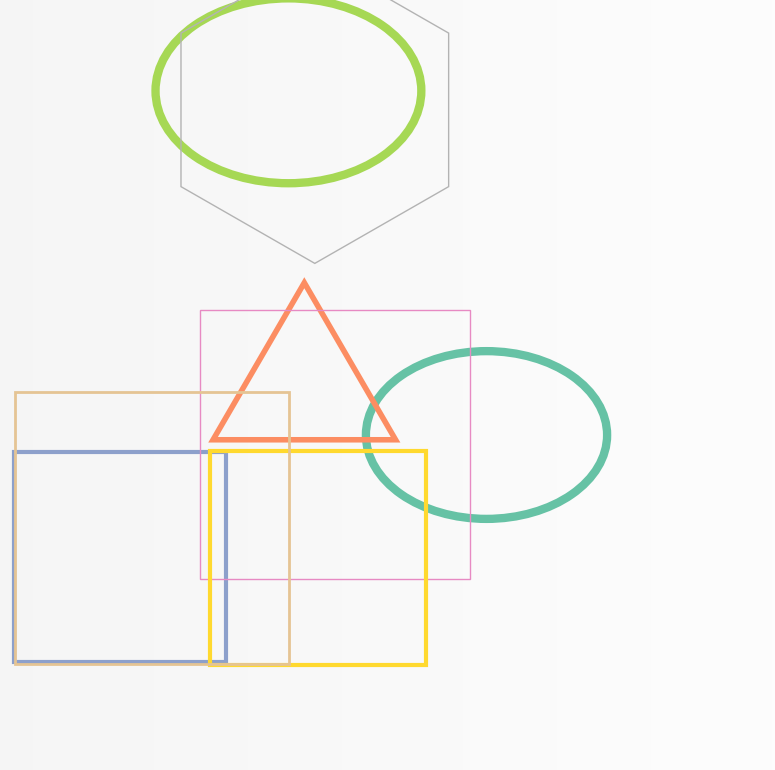[{"shape": "oval", "thickness": 3, "radius": 0.78, "center": [0.628, 0.435]}, {"shape": "triangle", "thickness": 2, "radius": 0.68, "center": [0.393, 0.497]}, {"shape": "square", "thickness": 1.5, "radius": 0.68, "center": [0.155, 0.276]}, {"shape": "square", "thickness": 0.5, "radius": 0.87, "center": [0.433, 0.423]}, {"shape": "oval", "thickness": 3, "radius": 0.86, "center": [0.372, 0.882]}, {"shape": "square", "thickness": 1.5, "radius": 0.7, "center": [0.411, 0.276]}, {"shape": "square", "thickness": 1, "radius": 0.88, "center": [0.197, 0.314]}, {"shape": "hexagon", "thickness": 0.5, "radius": 1.0, "center": [0.406, 0.857]}]